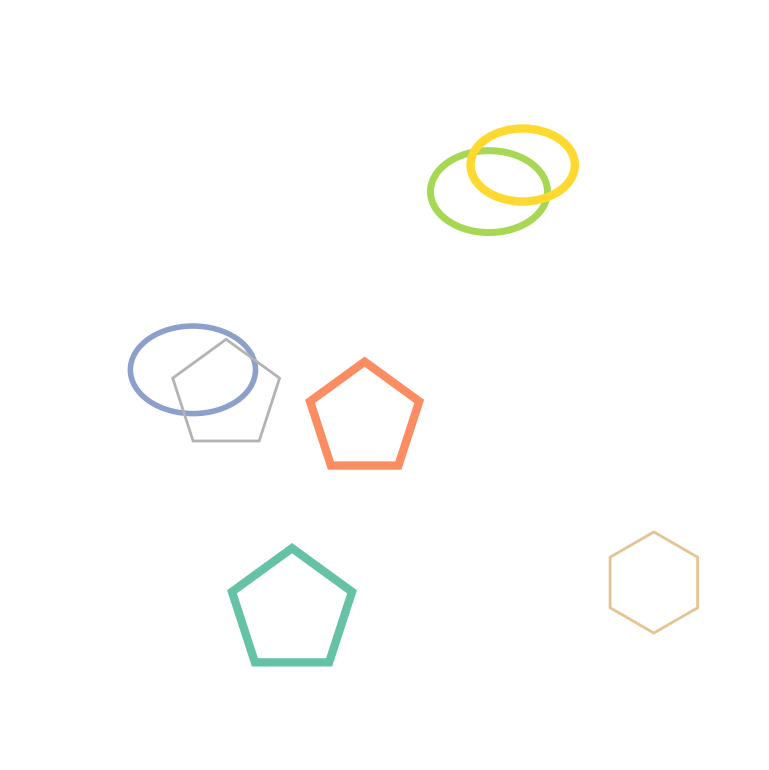[{"shape": "pentagon", "thickness": 3, "radius": 0.41, "center": [0.379, 0.206]}, {"shape": "pentagon", "thickness": 3, "radius": 0.37, "center": [0.474, 0.456]}, {"shape": "oval", "thickness": 2, "radius": 0.41, "center": [0.251, 0.52]}, {"shape": "oval", "thickness": 2.5, "radius": 0.38, "center": [0.635, 0.751]}, {"shape": "oval", "thickness": 3, "radius": 0.34, "center": [0.679, 0.786]}, {"shape": "hexagon", "thickness": 1, "radius": 0.33, "center": [0.849, 0.244]}, {"shape": "pentagon", "thickness": 1, "radius": 0.36, "center": [0.294, 0.486]}]